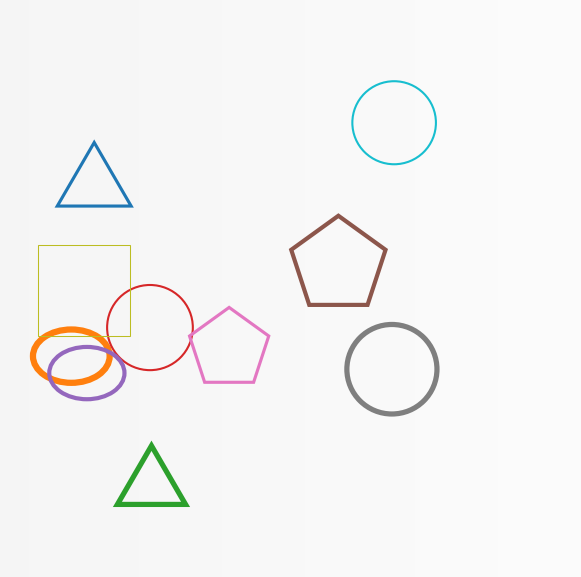[{"shape": "triangle", "thickness": 1.5, "radius": 0.37, "center": [0.162, 0.679]}, {"shape": "oval", "thickness": 3, "radius": 0.33, "center": [0.123, 0.382]}, {"shape": "triangle", "thickness": 2.5, "radius": 0.34, "center": [0.261, 0.16]}, {"shape": "circle", "thickness": 1, "radius": 0.37, "center": [0.258, 0.432]}, {"shape": "oval", "thickness": 2, "radius": 0.32, "center": [0.149, 0.353]}, {"shape": "pentagon", "thickness": 2, "radius": 0.43, "center": [0.582, 0.54]}, {"shape": "pentagon", "thickness": 1.5, "radius": 0.36, "center": [0.394, 0.395]}, {"shape": "circle", "thickness": 2.5, "radius": 0.39, "center": [0.674, 0.36]}, {"shape": "square", "thickness": 0.5, "radius": 0.39, "center": [0.145, 0.496]}, {"shape": "circle", "thickness": 1, "radius": 0.36, "center": [0.678, 0.787]}]